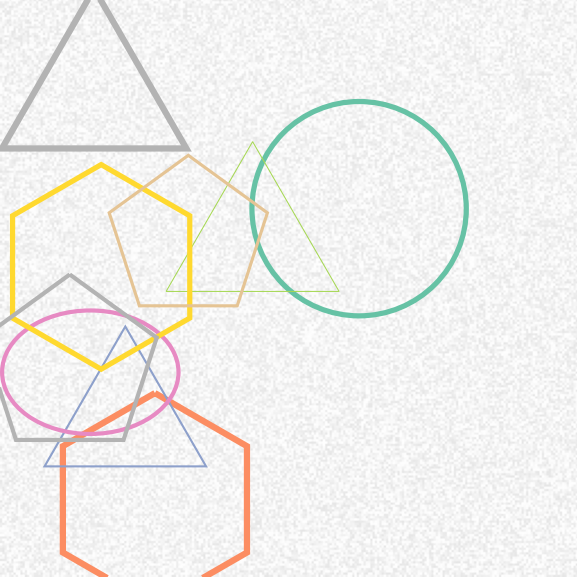[{"shape": "circle", "thickness": 2.5, "radius": 0.93, "center": [0.622, 0.638]}, {"shape": "hexagon", "thickness": 3, "radius": 0.92, "center": [0.268, 0.134]}, {"shape": "triangle", "thickness": 1, "radius": 0.81, "center": [0.217, 0.272]}, {"shape": "oval", "thickness": 2, "radius": 0.76, "center": [0.156, 0.355]}, {"shape": "triangle", "thickness": 0.5, "radius": 0.86, "center": [0.437, 0.581]}, {"shape": "hexagon", "thickness": 2.5, "radius": 0.89, "center": [0.175, 0.537]}, {"shape": "pentagon", "thickness": 1.5, "radius": 0.72, "center": [0.326, 0.586]}, {"shape": "triangle", "thickness": 3, "radius": 0.92, "center": [0.163, 0.834]}, {"shape": "pentagon", "thickness": 2, "radius": 0.79, "center": [0.121, 0.365]}]